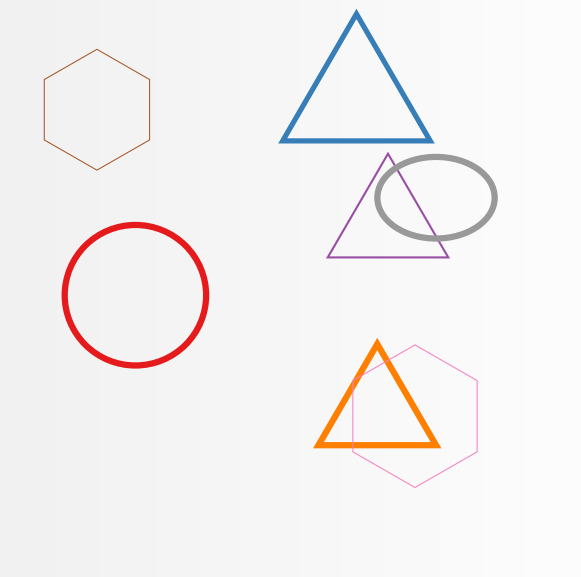[{"shape": "circle", "thickness": 3, "radius": 0.61, "center": [0.233, 0.488]}, {"shape": "triangle", "thickness": 2.5, "radius": 0.73, "center": [0.613, 0.828]}, {"shape": "triangle", "thickness": 1, "radius": 0.6, "center": [0.668, 0.613]}, {"shape": "triangle", "thickness": 3, "radius": 0.58, "center": [0.649, 0.287]}, {"shape": "hexagon", "thickness": 0.5, "radius": 0.52, "center": [0.167, 0.809]}, {"shape": "hexagon", "thickness": 0.5, "radius": 0.62, "center": [0.714, 0.278]}, {"shape": "oval", "thickness": 3, "radius": 0.5, "center": [0.75, 0.657]}]